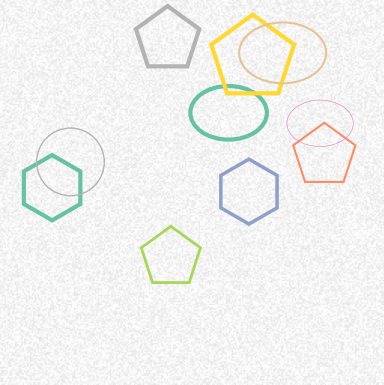[{"shape": "hexagon", "thickness": 3, "radius": 0.42, "center": [0.135, 0.512]}, {"shape": "oval", "thickness": 3, "radius": 0.5, "center": [0.594, 0.707]}, {"shape": "pentagon", "thickness": 1.5, "radius": 0.42, "center": [0.842, 0.596]}, {"shape": "hexagon", "thickness": 2.5, "radius": 0.42, "center": [0.647, 0.502]}, {"shape": "oval", "thickness": 0.5, "radius": 0.43, "center": [0.831, 0.68]}, {"shape": "pentagon", "thickness": 2, "radius": 0.4, "center": [0.444, 0.331]}, {"shape": "pentagon", "thickness": 3, "radius": 0.57, "center": [0.656, 0.849]}, {"shape": "oval", "thickness": 1.5, "radius": 0.56, "center": [0.734, 0.863]}, {"shape": "circle", "thickness": 1, "radius": 0.44, "center": [0.183, 0.579]}, {"shape": "pentagon", "thickness": 3, "radius": 0.43, "center": [0.435, 0.898]}]